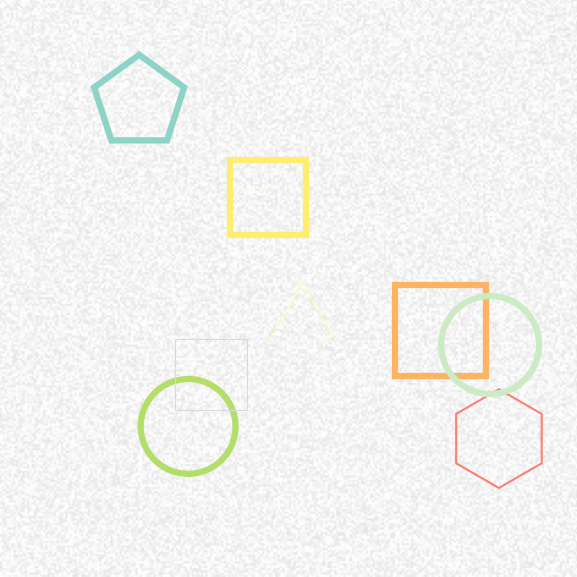[{"shape": "pentagon", "thickness": 3, "radius": 0.41, "center": [0.241, 0.822]}, {"shape": "triangle", "thickness": 0.5, "radius": 0.34, "center": [0.524, 0.442]}, {"shape": "hexagon", "thickness": 1, "radius": 0.43, "center": [0.864, 0.24]}, {"shape": "square", "thickness": 3, "radius": 0.39, "center": [0.762, 0.426]}, {"shape": "circle", "thickness": 3, "radius": 0.41, "center": [0.326, 0.261]}, {"shape": "square", "thickness": 0.5, "radius": 0.31, "center": [0.366, 0.351]}, {"shape": "circle", "thickness": 3, "radius": 0.42, "center": [0.849, 0.402]}, {"shape": "square", "thickness": 3, "radius": 0.33, "center": [0.464, 0.657]}]